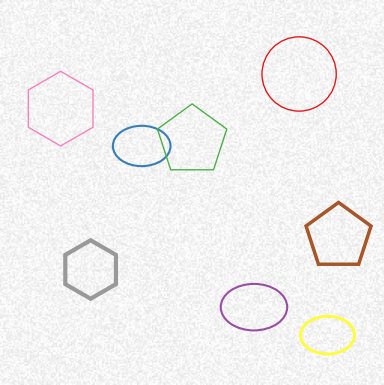[{"shape": "circle", "thickness": 1, "radius": 0.48, "center": [0.777, 0.808]}, {"shape": "oval", "thickness": 1.5, "radius": 0.37, "center": [0.368, 0.621]}, {"shape": "pentagon", "thickness": 1, "radius": 0.47, "center": [0.499, 0.636]}, {"shape": "oval", "thickness": 1.5, "radius": 0.43, "center": [0.66, 0.202]}, {"shape": "oval", "thickness": 2, "radius": 0.35, "center": [0.851, 0.129]}, {"shape": "pentagon", "thickness": 2.5, "radius": 0.44, "center": [0.879, 0.385]}, {"shape": "hexagon", "thickness": 1, "radius": 0.48, "center": [0.158, 0.718]}, {"shape": "hexagon", "thickness": 3, "radius": 0.38, "center": [0.235, 0.3]}]